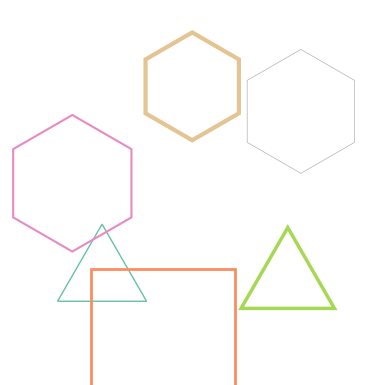[{"shape": "triangle", "thickness": 1, "radius": 0.67, "center": [0.265, 0.284]}, {"shape": "square", "thickness": 2, "radius": 0.94, "center": [0.424, 0.113]}, {"shape": "hexagon", "thickness": 1.5, "radius": 0.89, "center": [0.188, 0.524]}, {"shape": "triangle", "thickness": 2.5, "radius": 0.7, "center": [0.747, 0.269]}, {"shape": "hexagon", "thickness": 3, "radius": 0.7, "center": [0.499, 0.776]}, {"shape": "hexagon", "thickness": 0.5, "radius": 0.8, "center": [0.782, 0.711]}]